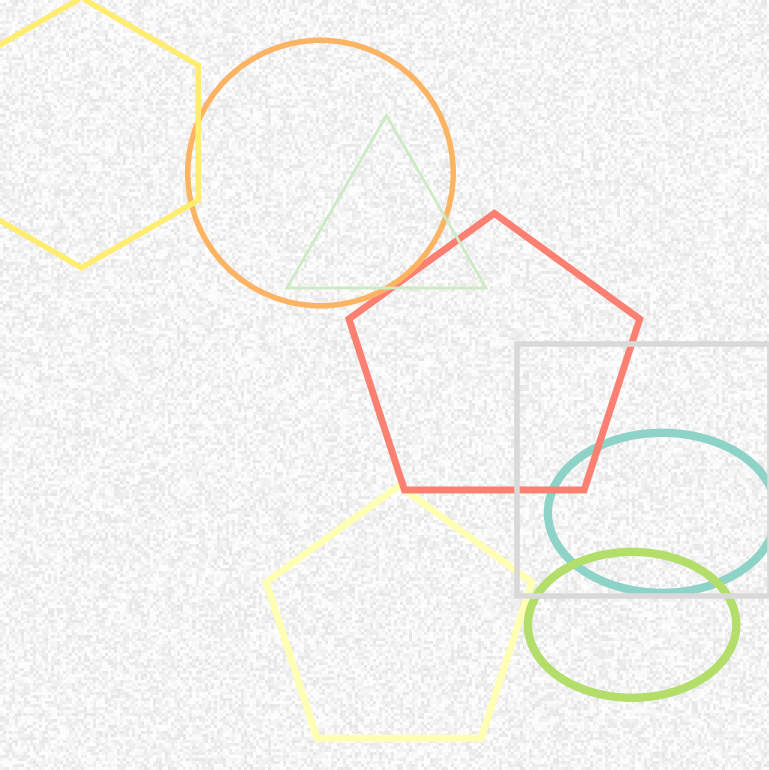[{"shape": "oval", "thickness": 3, "radius": 0.74, "center": [0.86, 0.334]}, {"shape": "pentagon", "thickness": 2.5, "radius": 0.91, "center": [0.518, 0.188]}, {"shape": "pentagon", "thickness": 2.5, "radius": 0.99, "center": [0.642, 0.524]}, {"shape": "circle", "thickness": 2, "radius": 0.86, "center": [0.416, 0.775]}, {"shape": "oval", "thickness": 3, "radius": 0.68, "center": [0.821, 0.189]}, {"shape": "square", "thickness": 2, "radius": 0.82, "center": [0.836, 0.39]}, {"shape": "triangle", "thickness": 1, "radius": 0.75, "center": [0.502, 0.701]}, {"shape": "hexagon", "thickness": 2, "radius": 0.88, "center": [0.106, 0.828]}]